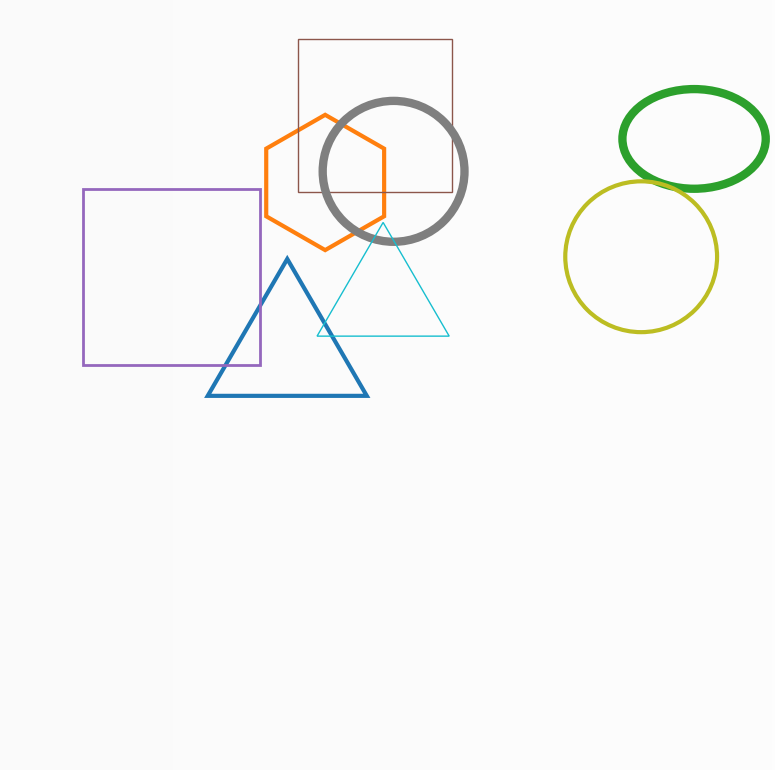[{"shape": "triangle", "thickness": 1.5, "radius": 0.59, "center": [0.371, 0.545]}, {"shape": "hexagon", "thickness": 1.5, "radius": 0.44, "center": [0.42, 0.763]}, {"shape": "oval", "thickness": 3, "radius": 0.46, "center": [0.896, 0.82]}, {"shape": "square", "thickness": 1, "radius": 0.57, "center": [0.221, 0.641]}, {"shape": "square", "thickness": 0.5, "radius": 0.5, "center": [0.484, 0.85]}, {"shape": "circle", "thickness": 3, "radius": 0.46, "center": [0.508, 0.777]}, {"shape": "circle", "thickness": 1.5, "radius": 0.49, "center": [0.827, 0.667]}, {"shape": "triangle", "thickness": 0.5, "radius": 0.49, "center": [0.494, 0.613]}]